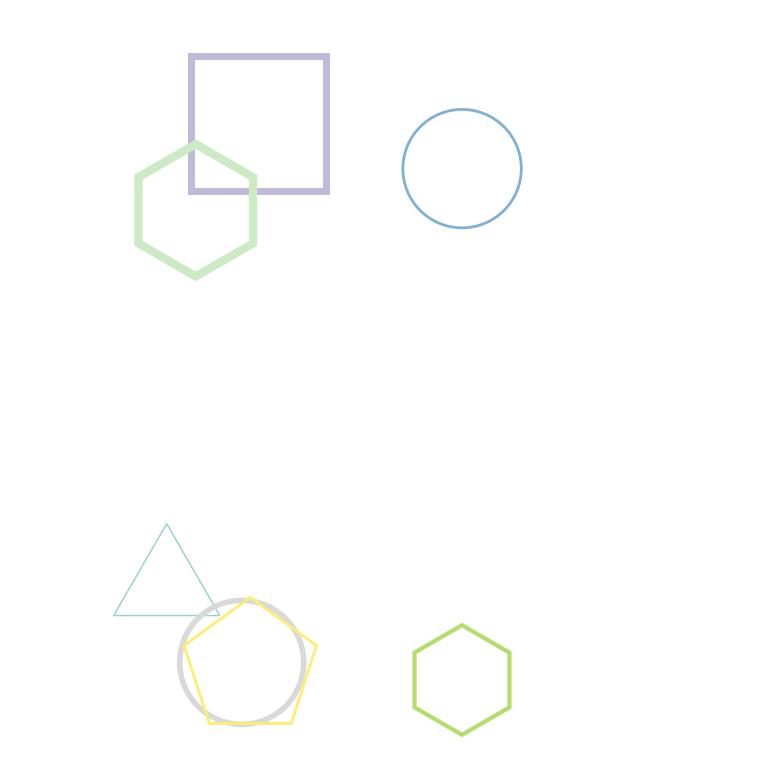[{"shape": "triangle", "thickness": 0.5, "radius": 0.4, "center": [0.216, 0.24]}, {"shape": "square", "thickness": 2.5, "radius": 0.44, "center": [0.336, 0.84]}, {"shape": "circle", "thickness": 1, "radius": 0.38, "center": [0.6, 0.781]}, {"shape": "hexagon", "thickness": 1.5, "radius": 0.36, "center": [0.6, 0.117]}, {"shape": "circle", "thickness": 2, "radius": 0.4, "center": [0.314, 0.14]}, {"shape": "hexagon", "thickness": 3, "radius": 0.43, "center": [0.254, 0.727]}, {"shape": "pentagon", "thickness": 1, "radius": 0.45, "center": [0.325, 0.134]}]